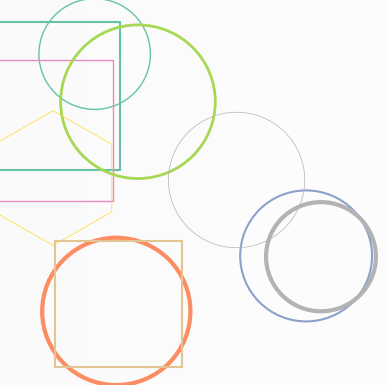[{"shape": "circle", "thickness": 1, "radius": 0.72, "center": [0.244, 0.86]}, {"shape": "square", "thickness": 1.5, "radius": 0.96, "center": [0.118, 0.752]}, {"shape": "circle", "thickness": 3, "radius": 0.96, "center": [0.3, 0.191]}, {"shape": "circle", "thickness": 1.5, "radius": 0.85, "center": [0.79, 0.335]}, {"shape": "square", "thickness": 1, "radius": 0.92, "center": [0.108, 0.66]}, {"shape": "circle", "thickness": 2, "radius": 1.0, "center": [0.356, 0.736]}, {"shape": "hexagon", "thickness": 0.5, "radius": 0.88, "center": [0.137, 0.538]}, {"shape": "square", "thickness": 1.5, "radius": 0.82, "center": [0.305, 0.211]}, {"shape": "circle", "thickness": 0.5, "radius": 0.88, "center": [0.61, 0.533]}, {"shape": "circle", "thickness": 3, "radius": 0.71, "center": [0.828, 0.333]}]